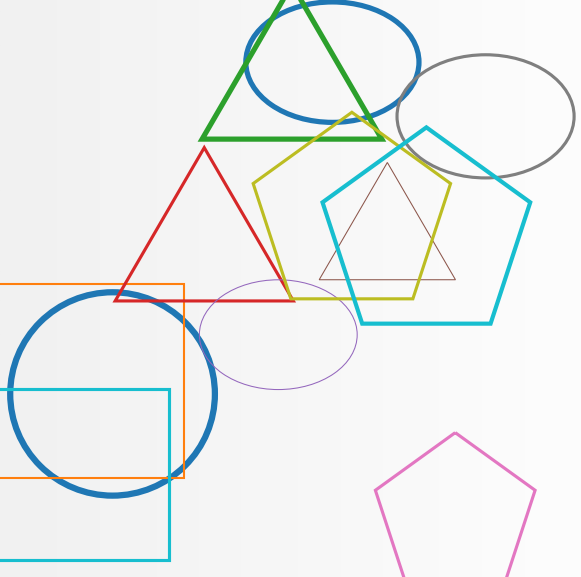[{"shape": "circle", "thickness": 3, "radius": 0.88, "center": [0.194, 0.317]}, {"shape": "oval", "thickness": 2.5, "radius": 0.74, "center": [0.572, 0.892]}, {"shape": "square", "thickness": 1, "radius": 0.84, "center": [0.148, 0.339]}, {"shape": "triangle", "thickness": 2.5, "radius": 0.89, "center": [0.502, 0.847]}, {"shape": "triangle", "thickness": 1.5, "radius": 0.88, "center": [0.351, 0.567]}, {"shape": "oval", "thickness": 0.5, "radius": 0.68, "center": [0.479, 0.42]}, {"shape": "triangle", "thickness": 0.5, "radius": 0.68, "center": [0.666, 0.582]}, {"shape": "pentagon", "thickness": 1.5, "radius": 0.72, "center": [0.783, 0.106]}, {"shape": "oval", "thickness": 1.5, "radius": 0.76, "center": [0.835, 0.798]}, {"shape": "pentagon", "thickness": 1.5, "radius": 0.89, "center": [0.605, 0.626]}, {"shape": "pentagon", "thickness": 2, "radius": 0.94, "center": [0.734, 0.591]}, {"shape": "square", "thickness": 1.5, "radius": 0.74, "center": [0.143, 0.177]}]